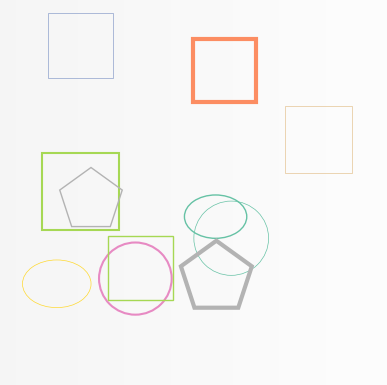[{"shape": "oval", "thickness": 1, "radius": 0.4, "center": [0.556, 0.437]}, {"shape": "circle", "thickness": 0.5, "radius": 0.48, "center": [0.597, 0.381]}, {"shape": "square", "thickness": 3, "radius": 0.41, "center": [0.579, 0.816]}, {"shape": "square", "thickness": 0.5, "radius": 0.42, "center": [0.208, 0.882]}, {"shape": "circle", "thickness": 1.5, "radius": 0.47, "center": [0.349, 0.276]}, {"shape": "square", "thickness": 1, "radius": 0.42, "center": [0.362, 0.303]}, {"shape": "square", "thickness": 1.5, "radius": 0.5, "center": [0.208, 0.502]}, {"shape": "oval", "thickness": 0.5, "radius": 0.44, "center": [0.146, 0.263]}, {"shape": "square", "thickness": 0.5, "radius": 0.44, "center": [0.822, 0.638]}, {"shape": "pentagon", "thickness": 1, "radius": 0.42, "center": [0.235, 0.48]}, {"shape": "pentagon", "thickness": 3, "radius": 0.48, "center": [0.558, 0.279]}]